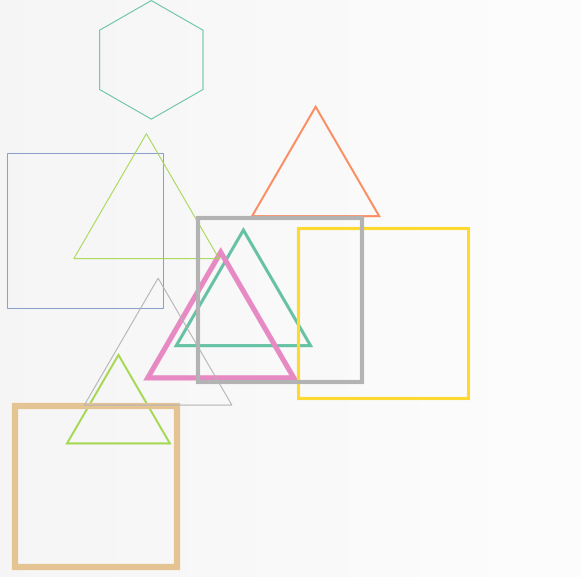[{"shape": "hexagon", "thickness": 0.5, "radius": 0.51, "center": [0.26, 0.896]}, {"shape": "triangle", "thickness": 1.5, "radius": 0.67, "center": [0.419, 0.467]}, {"shape": "triangle", "thickness": 1, "radius": 0.63, "center": [0.543, 0.688]}, {"shape": "square", "thickness": 0.5, "radius": 0.67, "center": [0.146, 0.6]}, {"shape": "triangle", "thickness": 2.5, "radius": 0.73, "center": [0.38, 0.417]}, {"shape": "triangle", "thickness": 0.5, "radius": 0.72, "center": [0.252, 0.623]}, {"shape": "triangle", "thickness": 1, "radius": 0.51, "center": [0.204, 0.282]}, {"shape": "square", "thickness": 1.5, "radius": 0.73, "center": [0.659, 0.457]}, {"shape": "square", "thickness": 3, "radius": 0.7, "center": [0.165, 0.157]}, {"shape": "square", "thickness": 2, "radius": 0.71, "center": [0.482, 0.48]}, {"shape": "triangle", "thickness": 0.5, "radius": 0.73, "center": [0.272, 0.371]}]